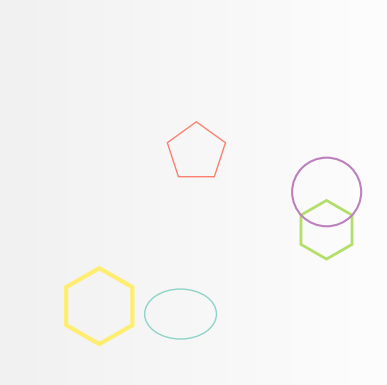[{"shape": "oval", "thickness": 1, "radius": 0.46, "center": [0.466, 0.184]}, {"shape": "pentagon", "thickness": 1, "radius": 0.39, "center": [0.507, 0.605]}, {"shape": "hexagon", "thickness": 2, "radius": 0.38, "center": [0.843, 0.403]}, {"shape": "circle", "thickness": 1.5, "radius": 0.45, "center": [0.843, 0.501]}, {"shape": "hexagon", "thickness": 3, "radius": 0.49, "center": [0.256, 0.205]}]